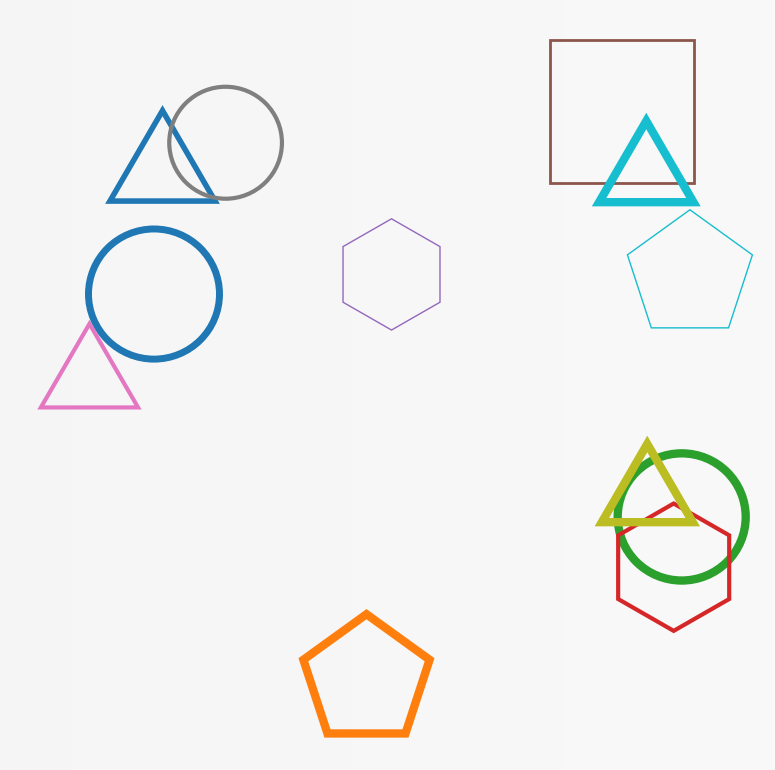[{"shape": "circle", "thickness": 2.5, "radius": 0.42, "center": [0.199, 0.618]}, {"shape": "triangle", "thickness": 2, "radius": 0.39, "center": [0.21, 0.778]}, {"shape": "pentagon", "thickness": 3, "radius": 0.43, "center": [0.473, 0.117]}, {"shape": "circle", "thickness": 3, "radius": 0.41, "center": [0.88, 0.329]}, {"shape": "hexagon", "thickness": 1.5, "radius": 0.41, "center": [0.869, 0.263]}, {"shape": "hexagon", "thickness": 0.5, "radius": 0.36, "center": [0.505, 0.644]}, {"shape": "square", "thickness": 1, "radius": 0.46, "center": [0.803, 0.856]}, {"shape": "triangle", "thickness": 1.5, "radius": 0.36, "center": [0.115, 0.507]}, {"shape": "circle", "thickness": 1.5, "radius": 0.36, "center": [0.291, 0.815]}, {"shape": "triangle", "thickness": 3, "radius": 0.34, "center": [0.835, 0.356]}, {"shape": "triangle", "thickness": 3, "radius": 0.35, "center": [0.834, 0.773]}, {"shape": "pentagon", "thickness": 0.5, "radius": 0.42, "center": [0.89, 0.643]}]